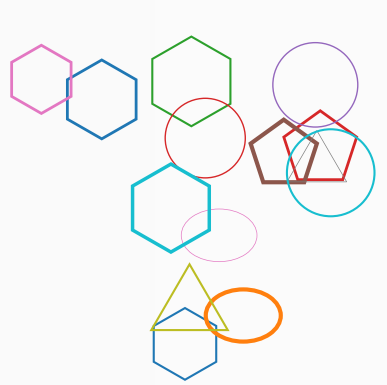[{"shape": "hexagon", "thickness": 1.5, "radius": 0.47, "center": [0.477, 0.107]}, {"shape": "hexagon", "thickness": 2, "radius": 0.51, "center": [0.263, 0.742]}, {"shape": "oval", "thickness": 3, "radius": 0.48, "center": [0.628, 0.181]}, {"shape": "hexagon", "thickness": 1.5, "radius": 0.58, "center": [0.494, 0.789]}, {"shape": "circle", "thickness": 1, "radius": 0.52, "center": [0.53, 0.641]}, {"shape": "pentagon", "thickness": 2, "radius": 0.49, "center": [0.826, 0.613]}, {"shape": "circle", "thickness": 1, "radius": 0.55, "center": [0.814, 0.78]}, {"shape": "pentagon", "thickness": 3, "radius": 0.45, "center": [0.732, 0.599]}, {"shape": "hexagon", "thickness": 2, "radius": 0.44, "center": [0.107, 0.794]}, {"shape": "oval", "thickness": 0.5, "radius": 0.49, "center": [0.565, 0.389]}, {"shape": "triangle", "thickness": 0.5, "radius": 0.44, "center": [0.818, 0.572]}, {"shape": "triangle", "thickness": 1.5, "radius": 0.57, "center": [0.489, 0.2]}, {"shape": "hexagon", "thickness": 2.5, "radius": 0.57, "center": [0.441, 0.46]}, {"shape": "circle", "thickness": 1.5, "radius": 0.57, "center": [0.853, 0.551]}]